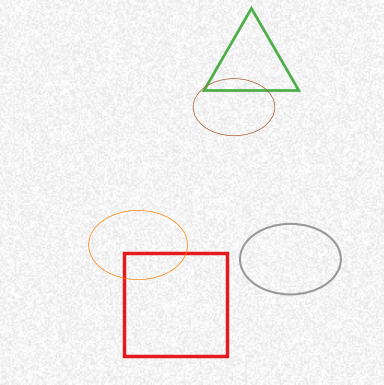[{"shape": "square", "thickness": 2.5, "radius": 0.67, "center": [0.456, 0.21]}, {"shape": "triangle", "thickness": 2, "radius": 0.71, "center": [0.653, 0.836]}, {"shape": "oval", "thickness": 0.5, "radius": 0.64, "center": [0.359, 0.364]}, {"shape": "oval", "thickness": 0.5, "radius": 0.53, "center": [0.608, 0.722]}, {"shape": "oval", "thickness": 1.5, "radius": 0.65, "center": [0.754, 0.327]}]